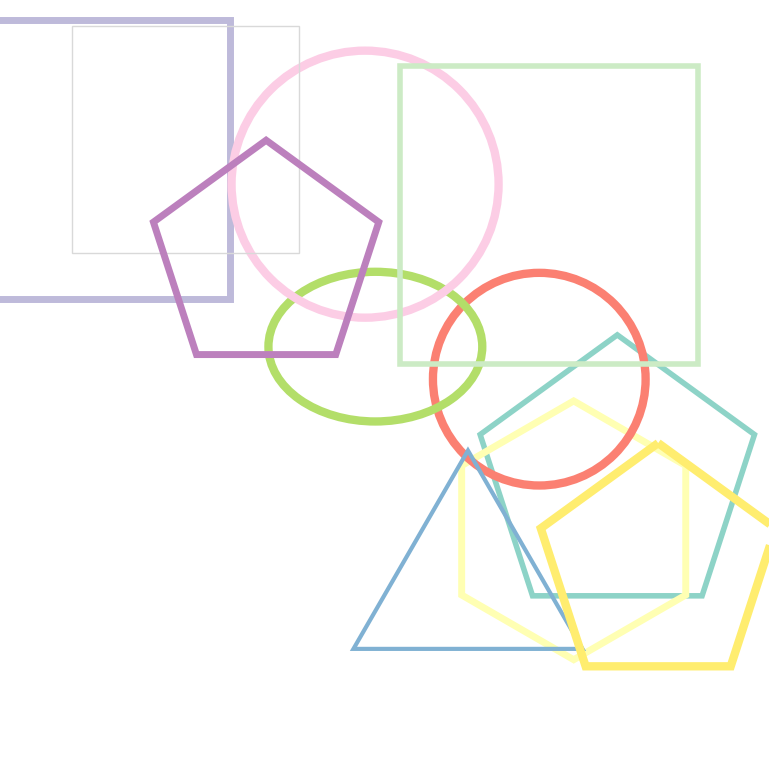[{"shape": "pentagon", "thickness": 2, "radius": 0.94, "center": [0.802, 0.378]}, {"shape": "hexagon", "thickness": 2.5, "radius": 0.84, "center": [0.745, 0.311]}, {"shape": "square", "thickness": 2.5, "radius": 0.9, "center": [0.117, 0.793]}, {"shape": "circle", "thickness": 3, "radius": 0.69, "center": [0.7, 0.508]}, {"shape": "triangle", "thickness": 1.5, "radius": 0.86, "center": [0.608, 0.243]}, {"shape": "oval", "thickness": 3, "radius": 0.69, "center": [0.487, 0.55]}, {"shape": "circle", "thickness": 3, "radius": 0.87, "center": [0.474, 0.761]}, {"shape": "square", "thickness": 0.5, "radius": 0.74, "center": [0.241, 0.818]}, {"shape": "pentagon", "thickness": 2.5, "radius": 0.77, "center": [0.346, 0.664]}, {"shape": "square", "thickness": 2, "radius": 0.97, "center": [0.713, 0.721]}, {"shape": "pentagon", "thickness": 3, "radius": 0.8, "center": [0.855, 0.264]}]